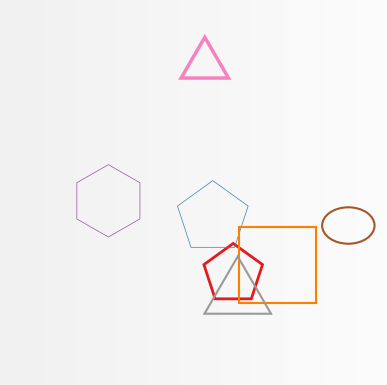[{"shape": "pentagon", "thickness": 2, "radius": 0.4, "center": [0.602, 0.288]}, {"shape": "pentagon", "thickness": 0.5, "radius": 0.48, "center": [0.549, 0.435]}, {"shape": "hexagon", "thickness": 0.5, "radius": 0.47, "center": [0.28, 0.478]}, {"shape": "square", "thickness": 1.5, "radius": 0.5, "center": [0.717, 0.312]}, {"shape": "oval", "thickness": 1.5, "radius": 0.34, "center": [0.899, 0.414]}, {"shape": "triangle", "thickness": 2.5, "radius": 0.35, "center": [0.529, 0.833]}, {"shape": "triangle", "thickness": 1.5, "radius": 0.5, "center": [0.614, 0.235]}]